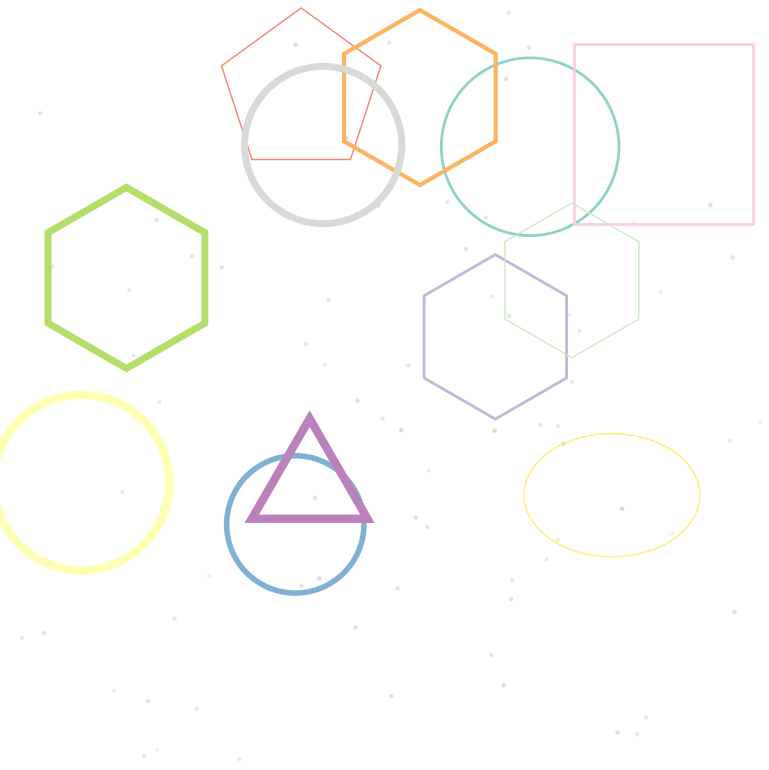[{"shape": "circle", "thickness": 1, "radius": 0.58, "center": [0.688, 0.809]}, {"shape": "circle", "thickness": 3, "radius": 0.57, "center": [0.106, 0.373]}, {"shape": "hexagon", "thickness": 1, "radius": 0.53, "center": [0.643, 0.563]}, {"shape": "pentagon", "thickness": 0.5, "radius": 0.54, "center": [0.391, 0.881]}, {"shape": "circle", "thickness": 2, "radius": 0.45, "center": [0.383, 0.319]}, {"shape": "hexagon", "thickness": 1.5, "radius": 0.57, "center": [0.545, 0.873]}, {"shape": "hexagon", "thickness": 2.5, "radius": 0.59, "center": [0.164, 0.639]}, {"shape": "square", "thickness": 1, "radius": 0.58, "center": [0.862, 0.826]}, {"shape": "circle", "thickness": 2.5, "radius": 0.51, "center": [0.42, 0.812]}, {"shape": "triangle", "thickness": 3, "radius": 0.43, "center": [0.402, 0.37]}, {"shape": "hexagon", "thickness": 0.5, "radius": 0.5, "center": [0.743, 0.636]}, {"shape": "oval", "thickness": 0.5, "radius": 0.57, "center": [0.795, 0.357]}]